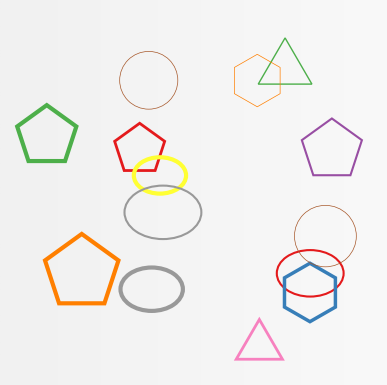[{"shape": "oval", "thickness": 1.5, "radius": 0.43, "center": [0.801, 0.29]}, {"shape": "pentagon", "thickness": 2, "radius": 0.34, "center": [0.36, 0.612]}, {"shape": "hexagon", "thickness": 2.5, "radius": 0.38, "center": [0.8, 0.24]}, {"shape": "triangle", "thickness": 1, "radius": 0.4, "center": [0.736, 0.822]}, {"shape": "pentagon", "thickness": 3, "radius": 0.4, "center": [0.121, 0.647]}, {"shape": "pentagon", "thickness": 1.5, "radius": 0.41, "center": [0.856, 0.611]}, {"shape": "pentagon", "thickness": 3, "radius": 0.5, "center": [0.211, 0.293]}, {"shape": "hexagon", "thickness": 0.5, "radius": 0.34, "center": [0.664, 0.791]}, {"shape": "oval", "thickness": 3, "radius": 0.34, "center": [0.413, 0.544]}, {"shape": "circle", "thickness": 0.5, "radius": 0.38, "center": [0.384, 0.791]}, {"shape": "circle", "thickness": 0.5, "radius": 0.4, "center": [0.84, 0.387]}, {"shape": "triangle", "thickness": 2, "radius": 0.34, "center": [0.669, 0.101]}, {"shape": "oval", "thickness": 1.5, "radius": 0.5, "center": [0.42, 0.448]}, {"shape": "oval", "thickness": 3, "radius": 0.4, "center": [0.391, 0.249]}]